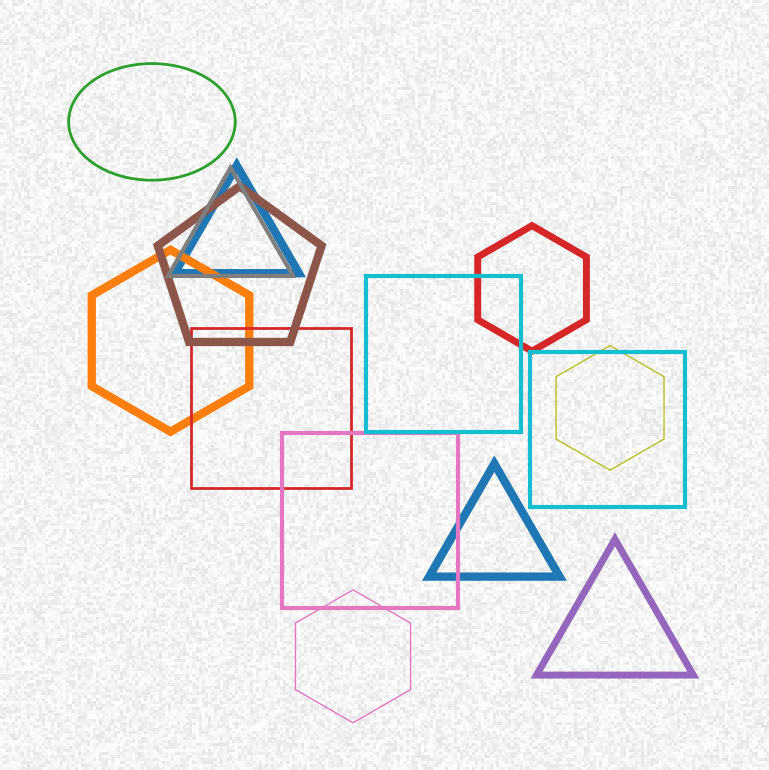[{"shape": "triangle", "thickness": 3, "radius": 0.47, "center": [0.308, 0.692]}, {"shape": "triangle", "thickness": 3, "radius": 0.49, "center": [0.642, 0.3]}, {"shape": "hexagon", "thickness": 3, "radius": 0.59, "center": [0.221, 0.557]}, {"shape": "oval", "thickness": 1, "radius": 0.54, "center": [0.197, 0.842]}, {"shape": "hexagon", "thickness": 2.5, "radius": 0.41, "center": [0.691, 0.625]}, {"shape": "square", "thickness": 1, "radius": 0.52, "center": [0.352, 0.47]}, {"shape": "triangle", "thickness": 2.5, "radius": 0.59, "center": [0.799, 0.182]}, {"shape": "pentagon", "thickness": 3, "radius": 0.56, "center": [0.311, 0.646]}, {"shape": "hexagon", "thickness": 0.5, "radius": 0.43, "center": [0.458, 0.148]}, {"shape": "square", "thickness": 1.5, "radius": 0.57, "center": [0.481, 0.324]}, {"shape": "triangle", "thickness": 1.5, "radius": 0.47, "center": [0.299, 0.689]}, {"shape": "hexagon", "thickness": 0.5, "radius": 0.4, "center": [0.792, 0.47]}, {"shape": "square", "thickness": 1.5, "radius": 0.5, "center": [0.576, 0.54]}, {"shape": "square", "thickness": 1.5, "radius": 0.5, "center": [0.79, 0.442]}]